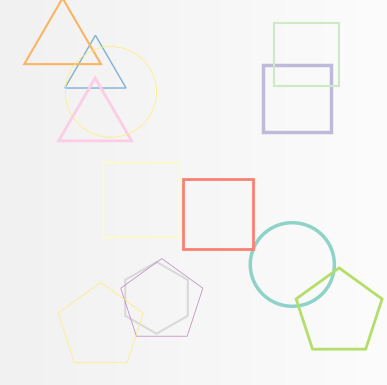[{"shape": "circle", "thickness": 2.5, "radius": 0.54, "center": [0.754, 0.313]}, {"shape": "square", "thickness": 1, "radius": 0.49, "center": [0.364, 0.483]}, {"shape": "square", "thickness": 2.5, "radius": 0.44, "center": [0.766, 0.745]}, {"shape": "square", "thickness": 2, "radius": 0.45, "center": [0.563, 0.445]}, {"shape": "triangle", "thickness": 1, "radius": 0.46, "center": [0.246, 0.817]}, {"shape": "triangle", "thickness": 1.5, "radius": 0.57, "center": [0.162, 0.891]}, {"shape": "pentagon", "thickness": 2, "radius": 0.58, "center": [0.875, 0.187]}, {"shape": "triangle", "thickness": 2, "radius": 0.54, "center": [0.245, 0.689]}, {"shape": "hexagon", "thickness": 1.5, "radius": 0.47, "center": [0.404, 0.226]}, {"shape": "pentagon", "thickness": 0.5, "radius": 0.56, "center": [0.418, 0.217]}, {"shape": "square", "thickness": 1.5, "radius": 0.41, "center": [0.791, 0.859]}, {"shape": "circle", "thickness": 0.5, "radius": 0.59, "center": [0.286, 0.761]}, {"shape": "pentagon", "thickness": 0.5, "radius": 0.58, "center": [0.26, 0.151]}]